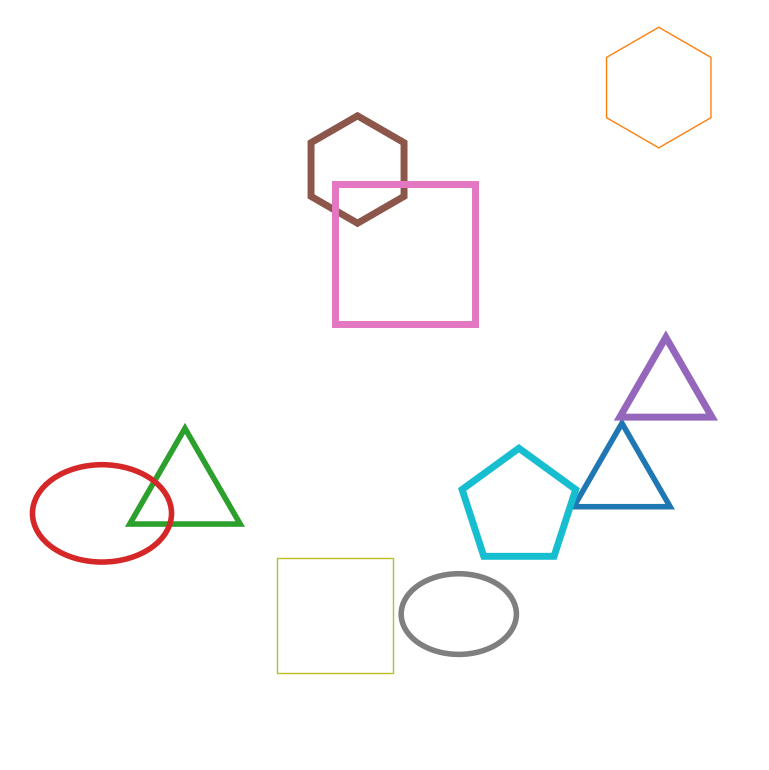[{"shape": "triangle", "thickness": 2, "radius": 0.36, "center": [0.808, 0.378]}, {"shape": "hexagon", "thickness": 0.5, "radius": 0.39, "center": [0.856, 0.886]}, {"shape": "triangle", "thickness": 2, "radius": 0.41, "center": [0.24, 0.361]}, {"shape": "oval", "thickness": 2, "radius": 0.45, "center": [0.132, 0.333]}, {"shape": "triangle", "thickness": 2.5, "radius": 0.35, "center": [0.865, 0.493]}, {"shape": "hexagon", "thickness": 2.5, "radius": 0.35, "center": [0.464, 0.78]}, {"shape": "square", "thickness": 2.5, "radius": 0.45, "center": [0.526, 0.671]}, {"shape": "oval", "thickness": 2, "radius": 0.37, "center": [0.596, 0.203]}, {"shape": "square", "thickness": 0.5, "radius": 0.38, "center": [0.435, 0.2]}, {"shape": "pentagon", "thickness": 2.5, "radius": 0.39, "center": [0.674, 0.34]}]